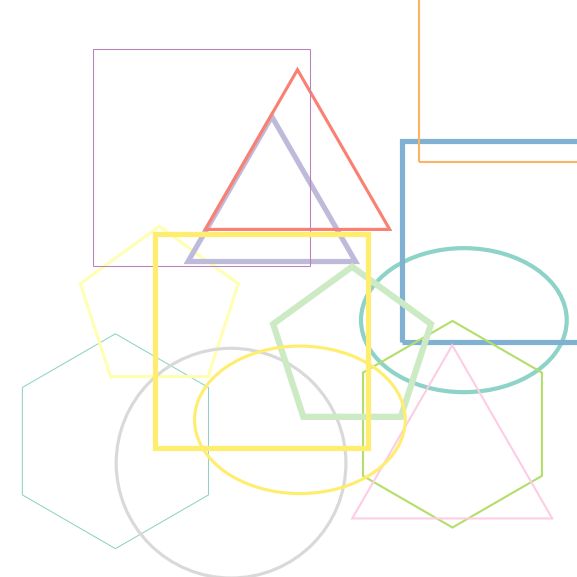[{"shape": "hexagon", "thickness": 0.5, "radius": 0.93, "center": [0.2, 0.235]}, {"shape": "oval", "thickness": 2, "radius": 0.89, "center": [0.803, 0.445]}, {"shape": "pentagon", "thickness": 1.5, "radius": 0.72, "center": [0.276, 0.463]}, {"shape": "triangle", "thickness": 2.5, "radius": 0.84, "center": [0.471, 0.63]}, {"shape": "triangle", "thickness": 1.5, "radius": 0.92, "center": [0.515, 0.694]}, {"shape": "square", "thickness": 2.5, "radius": 0.87, "center": [0.87, 0.581]}, {"shape": "square", "thickness": 1, "radius": 0.79, "center": [0.884, 0.877]}, {"shape": "hexagon", "thickness": 1, "radius": 0.89, "center": [0.783, 0.265]}, {"shape": "triangle", "thickness": 1, "radius": 1.0, "center": [0.783, 0.201]}, {"shape": "circle", "thickness": 1.5, "radius": 0.99, "center": [0.4, 0.197]}, {"shape": "square", "thickness": 0.5, "radius": 0.94, "center": [0.349, 0.727]}, {"shape": "pentagon", "thickness": 3, "radius": 0.72, "center": [0.61, 0.394]}, {"shape": "oval", "thickness": 1.5, "radius": 0.91, "center": [0.519, 0.272]}, {"shape": "square", "thickness": 2.5, "radius": 0.92, "center": [0.453, 0.408]}]